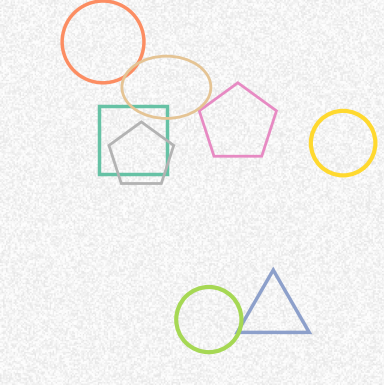[{"shape": "square", "thickness": 2.5, "radius": 0.44, "center": [0.345, 0.636]}, {"shape": "circle", "thickness": 2.5, "radius": 0.53, "center": [0.268, 0.891]}, {"shape": "triangle", "thickness": 2.5, "radius": 0.54, "center": [0.71, 0.191]}, {"shape": "pentagon", "thickness": 2, "radius": 0.53, "center": [0.618, 0.68]}, {"shape": "circle", "thickness": 3, "radius": 0.42, "center": [0.542, 0.17]}, {"shape": "circle", "thickness": 3, "radius": 0.42, "center": [0.891, 0.628]}, {"shape": "oval", "thickness": 2, "radius": 0.58, "center": [0.432, 0.773]}, {"shape": "pentagon", "thickness": 2, "radius": 0.44, "center": [0.367, 0.595]}]